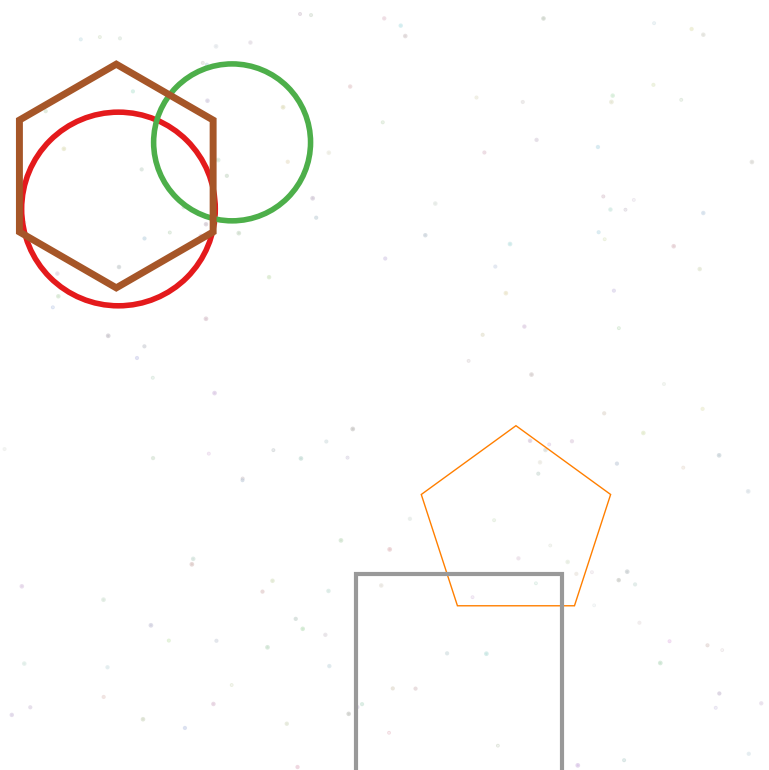[{"shape": "circle", "thickness": 2, "radius": 0.63, "center": [0.154, 0.729]}, {"shape": "circle", "thickness": 2, "radius": 0.51, "center": [0.301, 0.815]}, {"shape": "pentagon", "thickness": 0.5, "radius": 0.65, "center": [0.67, 0.318]}, {"shape": "hexagon", "thickness": 2.5, "radius": 0.73, "center": [0.151, 0.771]}, {"shape": "square", "thickness": 1.5, "radius": 0.67, "center": [0.596, 0.121]}]